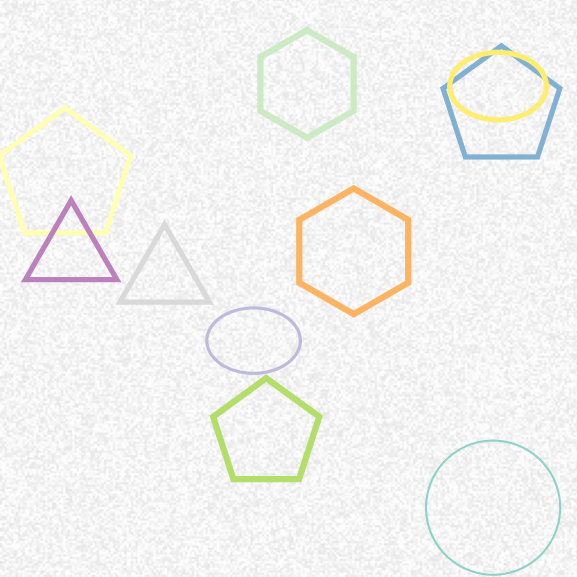[{"shape": "circle", "thickness": 1, "radius": 0.58, "center": [0.854, 0.12]}, {"shape": "pentagon", "thickness": 2.5, "radius": 0.6, "center": [0.113, 0.693]}, {"shape": "oval", "thickness": 1.5, "radius": 0.4, "center": [0.439, 0.409]}, {"shape": "pentagon", "thickness": 2.5, "radius": 0.53, "center": [0.868, 0.813]}, {"shape": "hexagon", "thickness": 3, "radius": 0.54, "center": [0.613, 0.564]}, {"shape": "pentagon", "thickness": 3, "radius": 0.48, "center": [0.461, 0.248]}, {"shape": "triangle", "thickness": 2.5, "radius": 0.45, "center": [0.285, 0.521]}, {"shape": "triangle", "thickness": 2.5, "radius": 0.46, "center": [0.123, 0.561]}, {"shape": "hexagon", "thickness": 3, "radius": 0.47, "center": [0.532, 0.854]}, {"shape": "oval", "thickness": 2.5, "radius": 0.42, "center": [0.862, 0.85]}]